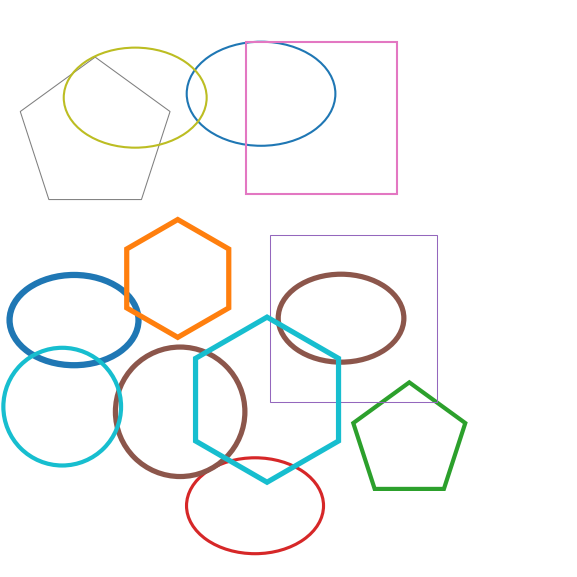[{"shape": "oval", "thickness": 1, "radius": 0.64, "center": [0.452, 0.837]}, {"shape": "oval", "thickness": 3, "radius": 0.56, "center": [0.128, 0.445]}, {"shape": "hexagon", "thickness": 2.5, "radius": 0.51, "center": [0.308, 0.517]}, {"shape": "pentagon", "thickness": 2, "radius": 0.51, "center": [0.709, 0.235]}, {"shape": "oval", "thickness": 1.5, "radius": 0.59, "center": [0.442, 0.123]}, {"shape": "square", "thickness": 0.5, "radius": 0.72, "center": [0.612, 0.447]}, {"shape": "oval", "thickness": 2.5, "radius": 0.54, "center": [0.591, 0.448]}, {"shape": "circle", "thickness": 2.5, "radius": 0.56, "center": [0.312, 0.286]}, {"shape": "square", "thickness": 1, "radius": 0.66, "center": [0.557, 0.794]}, {"shape": "pentagon", "thickness": 0.5, "radius": 0.68, "center": [0.165, 0.764]}, {"shape": "oval", "thickness": 1, "radius": 0.62, "center": [0.234, 0.83]}, {"shape": "hexagon", "thickness": 2.5, "radius": 0.71, "center": [0.462, 0.307]}, {"shape": "circle", "thickness": 2, "radius": 0.51, "center": [0.108, 0.295]}]